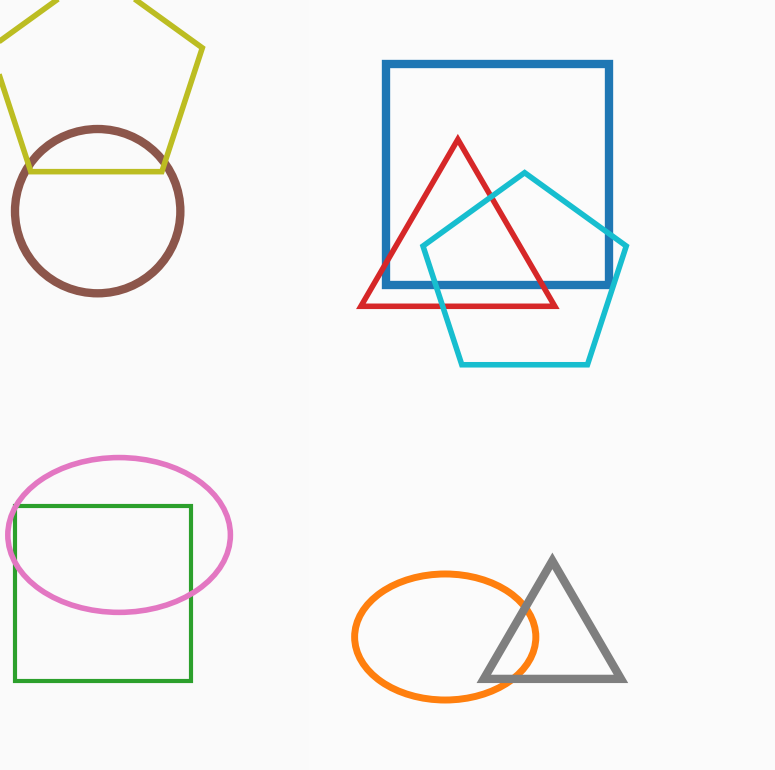[{"shape": "square", "thickness": 3, "radius": 0.72, "center": [0.642, 0.774]}, {"shape": "oval", "thickness": 2.5, "radius": 0.58, "center": [0.574, 0.173]}, {"shape": "square", "thickness": 1.5, "radius": 0.57, "center": [0.133, 0.229]}, {"shape": "triangle", "thickness": 2, "radius": 0.72, "center": [0.591, 0.674]}, {"shape": "circle", "thickness": 3, "radius": 0.53, "center": [0.126, 0.726]}, {"shape": "oval", "thickness": 2, "radius": 0.72, "center": [0.154, 0.305]}, {"shape": "triangle", "thickness": 3, "radius": 0.51, "center": [0.713, 0.169]}, {"shape": "pentagon", "thickness": 2, "radius": 0.72, "center": [0.124, 0.893]}, {"shape": "pentagon", "thickness": 2, "radius": 0.69, "center": [0.677, 0.638]}]